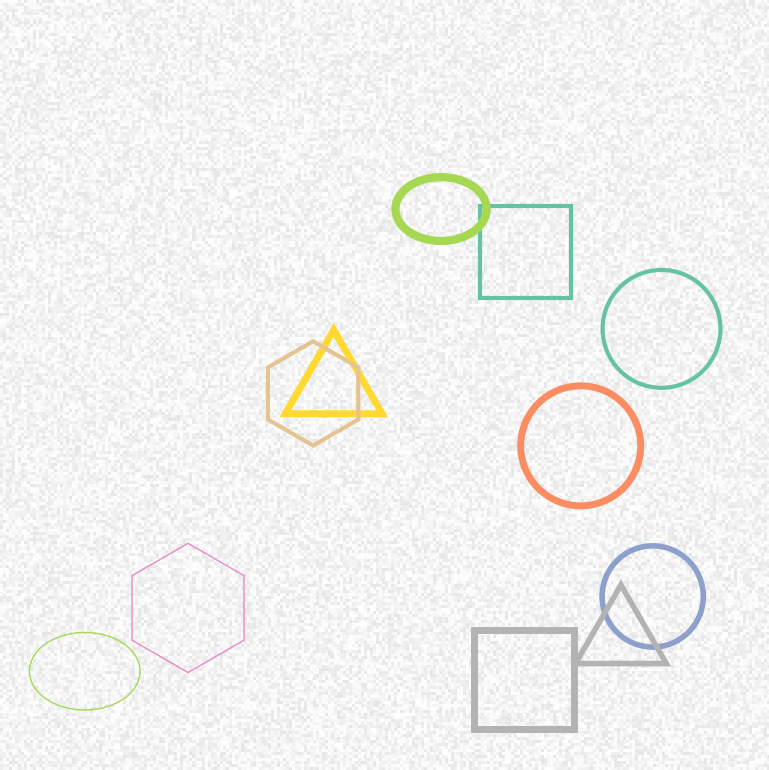[{"shape": "square", "thickness": 1.5, "radius": 0.3, "center": [0.682, 0.673]}, {"shape": "circle", "thickness": 1.5, "radius": 0.38, "center": [0.859, 0.573]}, {"shape": "circle", "thickness": 2.5, "radius": 0.39, "center": [0.754, 0.421]}, {"shape": "circle", "thickness": 2, "radius": 0.33, "center": [0.848, 0.225]}, {"shape": "hexagon", "thickness": 0.5, "radius": 0.42, "center": [0.244, 0.21]}, {"shape": "oval", "thickness": 0.5, "radius": 0.36, "center": [0.11, 0.128]}, {"shape": "oval", "thickness": 3, "radius": 0.3, "center": [0.573, 0.729]}, {"shape": "triangle", "thickness": 2.5, "radius": 0.36, "center": [0.433, 0.499]}, {"shape": "hexagon", "thickness": 1.5, "radius": 0.34, "center": [0.407, 0.489]}, {"shape": "square", "thickness": 2.5, "radius": 0.32, "center": [0.681, 0.118]}, {"shape": "triangle", "thickness": 2, "radius": 0.34, "center": [0.806, 0.172]}]